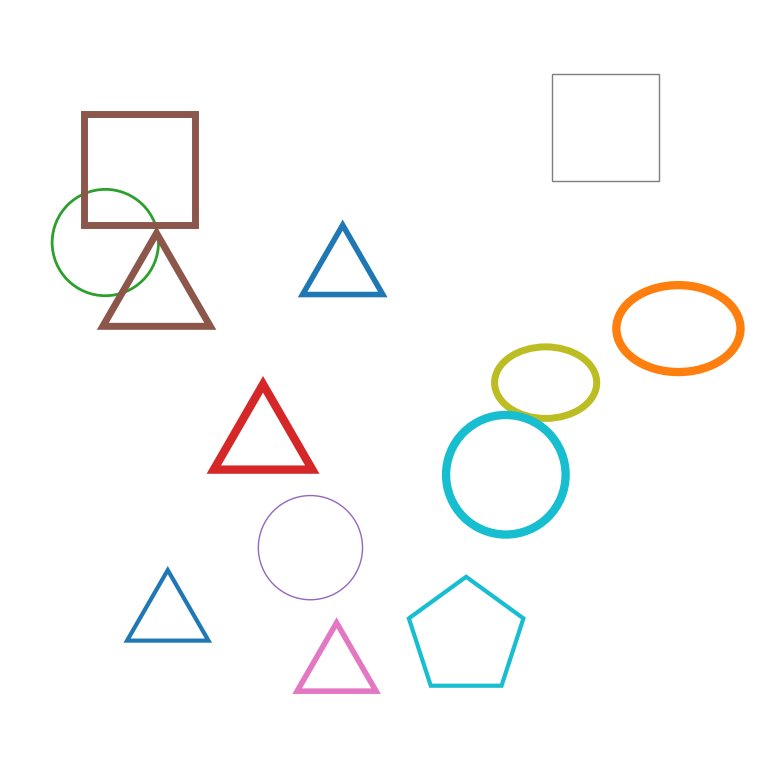[{"shape": "triangle", "thickness": 1.5, "radius": 0.31, "center": [0.218, 0.199]}, {"shape": "triangle", "thickness": 2, "radius": 0.3, "center": [0.445, 0.648]}, {"shape": "oval", "thickness": 3, "radius": 0.4, "center": [0.881, 0.573]}, {"shape": "circle", "thickness": 1, "radius": 0.35, "center": [0.137, 0.685]}, {"shape": "triangle", "thickness": 3, "radius": 0.37, "center": [0.342, 0.427]}, {"shape": "circle", "thickness": 0.5, "radius": 0.34, "center": [0.403, 0.289]}, {"shape": "triangle", "thickness": 2.5, "radius": 0.4, "center": [0.203, 0.617]}, {"shape": "square", "thickness": 2.5, "radius": 0.36, "center": [0.181, 0.78]}, {"shape": "triangle", "thickness": 2, "radius": 0.3, "center": [0.437, 0.132]}, {"shape": "square", "thickness": 0.5, "radius": 0.35, "center": [0.787, 0.835]}, {"shape": "oval", "thickness": 2.5, "radius": 0.33, "center": [0.709, 0.503]}, {"shape": "pentagon", "thickness": 1.5, "radius": 0.39, "center": [0.605, 0.173]}, {"shape": "circle", "thickness": 3, "radius": 0.39, "center": [0.657, 0.383]}]